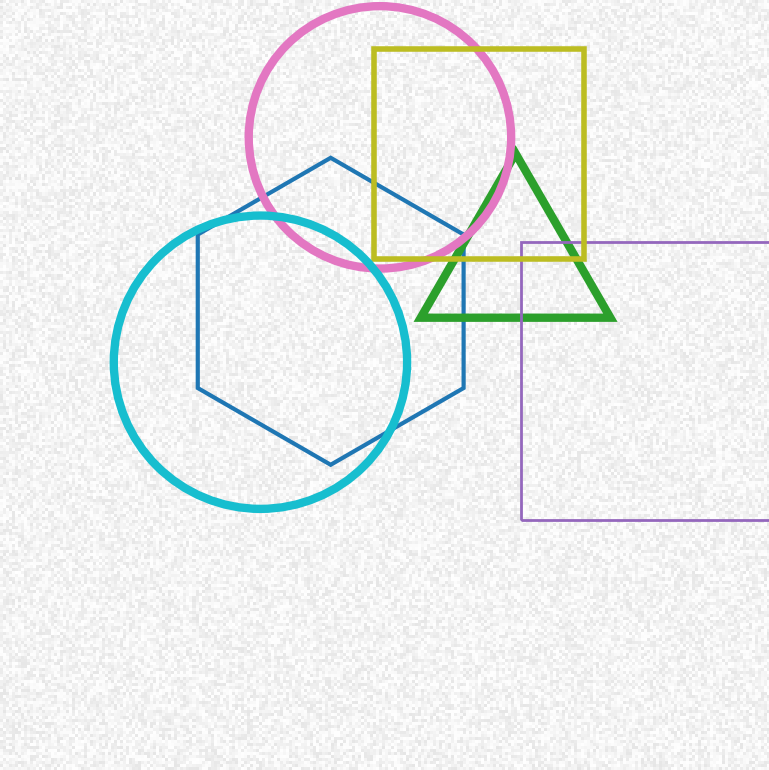[{"shape": "hexagon", "thickness": 1.5, "radius": 1.0, "center": [0.429, 0.596]}, {"shape": "triangle", "thickness": 3, "radius": 0.71, "center": [0.67, 0.658]}, {"shape": "square", "thickness": 1, "radius": 0.9, "center": [0.856, 0.506]}, {"shape": "circle", "thickness": 3, "radius": 0.85, "center": [0.493, 0.822]}, {"shape": "square", "thickness": 2, "radius": 0.68, "center": [0.622, 0.8]}, {"shape": "circle", "thickness": 3, "radius": 0.95, "center": [0.338, 0.53]}]